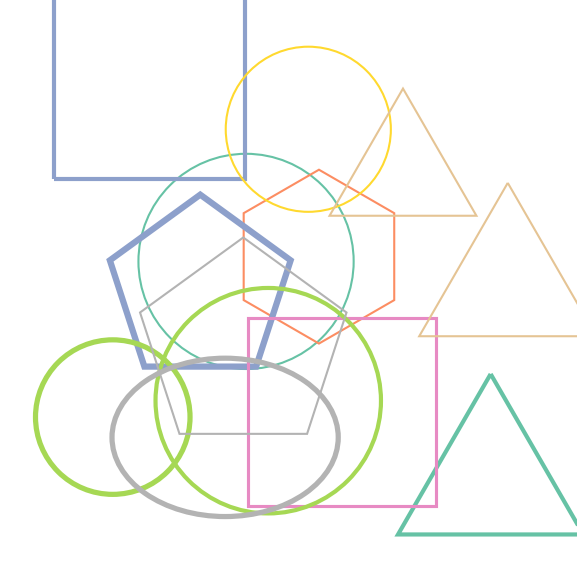[{"shape": "triangle", "thickness": 2, "radius": 0.93, "center": [0.85, 0.166]}, {"shape": "circle", "thickness": 1, "radius": 0.93, "center": [0.426, 0.546]}, {"shape": "hexagon", "thickness": 1, "radius": 0.75, "center": [0.552, 0.555]}, {"shape": "square", "thickness": 2, "radius": 0.83, "center": [0.259, 0.854]}, {"shape": "pentagon", "thickness": 3, "radius": 0.82, "center": [0.347, 0.497]}, {"shape": "square", "thickness": 1.5, "radius": 0.81, "center": [0.593, 0.285]}, {"shape": "circle", "thickness": 2.5, "radius": 0.67, "center": [0.195, 0.277]}, {"shape": "circle", "thickness": 2, "radius": 0.98, "center": [0.464, 0.305]}, {"shape": "circle", "thickness": 1, "radius": 0.71, "center": [0.534, 0.775]}, {"shape": "triangle", "thickness": 1, "radius": 0.89, "center": [0.879, 0.505]}, {"shape": "triangle", "thickness": 1, "radius": 0.73, "center": [0.698, 0.699]}, {"shape": "pentagon", "thickness": 1, "radius": 0.94, "center": [0.421, 0.4]}, {"shape": "oval", "thickness": 2.5, "radius": 0.98, "center": [0.39, 0.242]}]